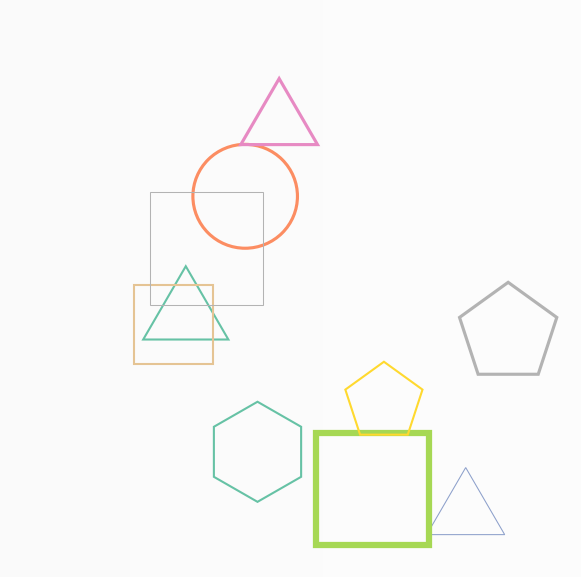[{"shape": "hexagon", "thickness": 1, "radius": 0.43, "center": [0.443, 0.217]}, {"shape": "triangle", "thickness": 1, "radius": 0.42, "center": [0.32, 0.454]}, {"shape": "circle", "thickness": 1.5, "radius": 0.45, "center": [0.422, 0.659]}, {"shape": "triangle", "thickness": 0.5, "radius": 0.39, "center": [0.801, 0.112]}, {"shape": "triangle", "thickness": 1.5, "radius": 0.38, "center": [0.48, 0.787]}, {"shape": "square", "thickness": 3, "radius": 0.49, "center": [0.64, 0.152]}, {"shape": "pentagon", "thickness": 1, "radius": 0.35, "center": [0.661, 0.303]}, {"shape": "square", "thickness": 1, "radius": 0.34, "center": [0.298, 0.437]}, {"shape": "square", "thickness": 0.5, "radius": 0.49, "center": [0.356, 0.569]}, {"shape": "pentagon", "thickness": 1.5, "radius": 0.44, "center": [0.874, 0.422]}]